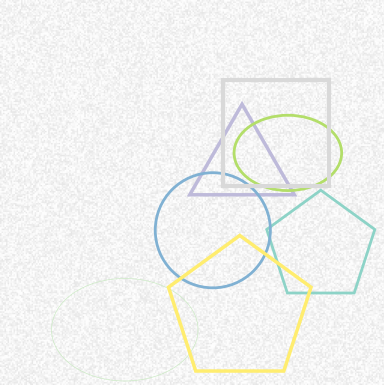[{"shape": "pentagon", "thickness": 2, "radius": 0.74, "center": [0.833, 0.358]}, {"shape": "triangle", "thickness": 2.5, "radius": 0.78, "center": [0.629, 0.572]}, {"shape": "circle", "thickness": 2, "radius": 0.75, "center": [0.553, 0.402]}, {"shape": "oval", "thickness": 2, "radius": 0.7, "center": [0.748, 0.603]}, {"shape": "square", "thickness": 3, "radius": 0.69, "center": [0.717, 0.655]}, {"shape": "oval", "thickness": 0.5, "radius": 0.95, "center": [0.324, 0.144]}, {"shape": "pentagon", "thickness": 2.5, "radius": 0.97, "center": [0.623, 0.194]}]